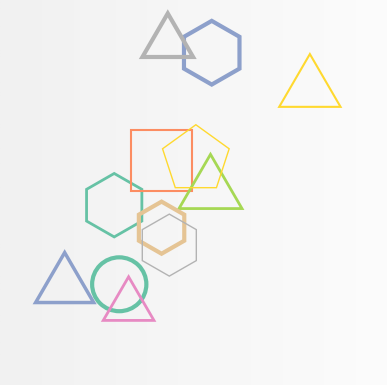[{"shape": "hexagon", "thickness": 2, "radius": 0.41, "center": [0.295, 0.467]}, {"shape": "circle", "thickness": 3, "radius": 0.35, "center": [0.308, 0.262]}, {"shape": "square", "thickness": 1.5, "radius": 0.4, "center": [0.417, 0.583]}, {"shape": "triangle", "thickness": 2.5, "radius": 0.43, "center": [0.167, 0.257]}, {"shape": "hexagon", "thickness": 3, "radius": 0.41, "center": [0.546, 0.863]}, {"shape": "triangle", "thickness": 2, "radius": 0.38, "center": [0.332, 0.206]}, {"shape": "triangle", "thickness": 2, "radius": 0.47, "center": [0.543, 0.505]}, {"shape": "pentagon", "thickness": 1, "radius": 0.45, "center": [0.505, 0.586]}, {"shape": "triangle", "thickness": 1.5, "radius": 0.46, "center": [0.8, 0.768]}, {"shape": "hexagon", "thickness": 3, "radius": 0.34, "center": [0.417, 0.409]}, {"shape": "triangle", "thickness": 3, "radius": 0.38, "center": [0.433, 0.89]}, {"shape": "hexagon", "thickness": 1, "radius": 0.4, "center": [0.437, 0.363]}]